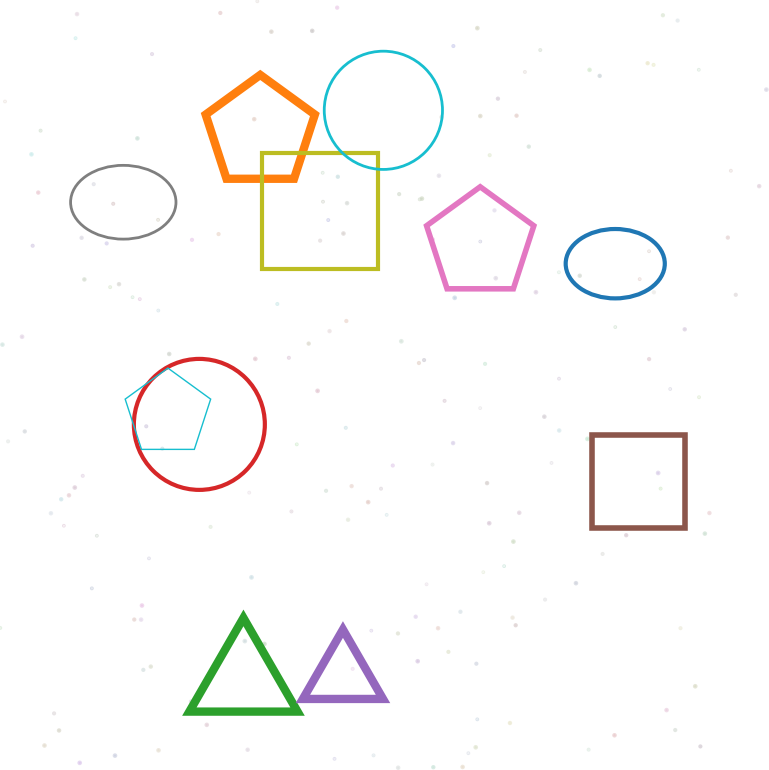[{"shape": "oval", "thickness": 1.5, "radius": 0.32, "center": [0.799, 0.658]}, {"shape": "pentagon", "thickness": 3, "radius": 0.37, "center": [0.338, 0.828]}, {"shape": "triangle", "thickness": 3, "radius": 0.41, "center": [0.316, 0.116]}, {"shape": "circle", "thickness": 1.5, "radius": 0.43, "center": [0.259, 0.449]}, {"shape": "triangle", "thickness": 3, "radius": 0.3, "center": [0.445, 0.122]}, {"shape": "square", "thickness": 2, "radius": 0.3, "center": [0.829, 0.375]}, {"shape": "pentagon", "thickness": 2, "radius": 0.37, "center": [0.624, 0.684]}, {"shape": "oval", "thickness": 1, "radius": 0.34, "center": [0.16, 0.737]}, {"shape": "square", "thickness": 1.5, "radius": 0.38, "center": [0.416, 0.726]}, {"shape": "circle", "thickness": 1, "radius": 0.38, "center": [0.498, 0.857]}, {"shape": "pentagon", "thickness": 0.5, "radius": 0.29, "center": [0.218, 0.464]}]